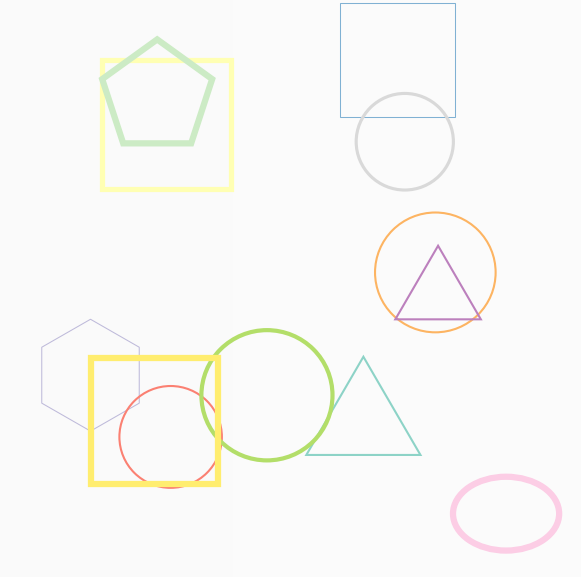[{"shape": "triangle", "thickness": 1, "radius": 0.57, "center": [0.625, 0.268]}, {"shape": "square", "thickness": 2.5, "radius": 0.56, "center": [0.286, 0.784]}, {"shape": "hexagon", "thickness": 0.5, "radius": 0.48, "center": [0.156, 0.349]}, {"shape": "circle", "thickness": 1, "radius": 0.44, "center": [0.294, 0.243]}, {"shape": "square", "thickness": 0.5, "radius": 0.49, "center": [0.683, 0.896]}, {"shape": "circle", "thickness": 1, "radius": 0.52, "center": [0.749, 0.527]}, {"shape": "circle", "thickness": 2, "radius": 0.56, "center": [0.459, 0.315]}, {"shape": "oval", "thickness": 3, "radius": 0.46, "center": [0.871, 0.11]}, {"shape": "circle", "thickness": 1.5, "radius": 0.42, "center": [0.696, 0.754]}, {"shape": "triangle", "thickness": 1, "radius": 0.42, "center": [0.754, 0.489]}, {"shape": "pentagon", "thickness": 3, "radius": 0.5, "center": [0.27, 0.831]}, {"shape": "square", "thickness": 3, "radius": 0.55, "center": [0.266, 0.271]}]